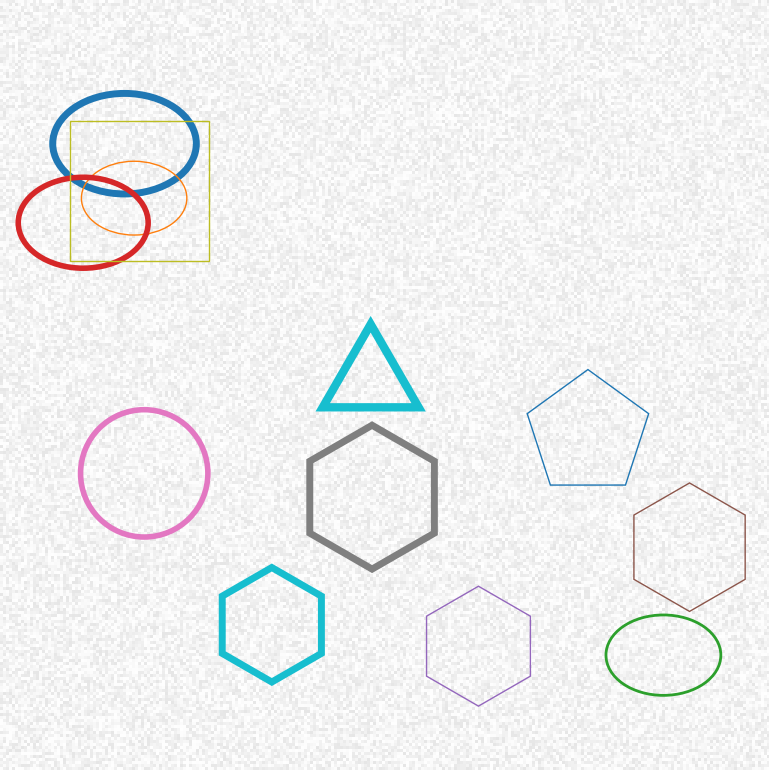[{"shape": "oval", "thickness": 2.5, "radius": 0.47, "center": [0.162, 0.813]}, {"shape": "pentagon", "thickness": 0.5, "radius": 0.41, "center": [0.764, 0.437]}, {"shape": "oval", "thickness": 0.5, "radius": 0.34, "center": [0.174, 0.743]}, {"shape": "oval", "thickness": 1, "radius": 0.37, "center": [0.862, 0.149]}, {"shape": "oval", "thickness": 2, "radius": 0.42, "center": [0.108, 0.711]}, {"shape": "hexagon", "thickness": 0.5, "radius": 0.39, "center": [0.621, 0.161]}, {"shape": "hexagon", "thickness": 0.5, "radius": 0.42, "center": [0.896, 0.289]}, {"shape": "circle", "thickness": 2, "radius": 0.41, "center": [0.187, 0.385]}, {"shape": "hexagon", "thickness": 2.5, "radius": 0.47, "center": [0.483, 0.354]}, {"shape": "square", "thickness": 0.5, "radius": 0.45, "center": [0.181, 0.752]}, {"shape": "triangle", "thickness": 3, "radius": 0.36, "center": [0.481, 0.507]}, {"shape": "hexagon", "thickness": 2.5, "radius": 0.37, "center": [0.353, 0.189]}]